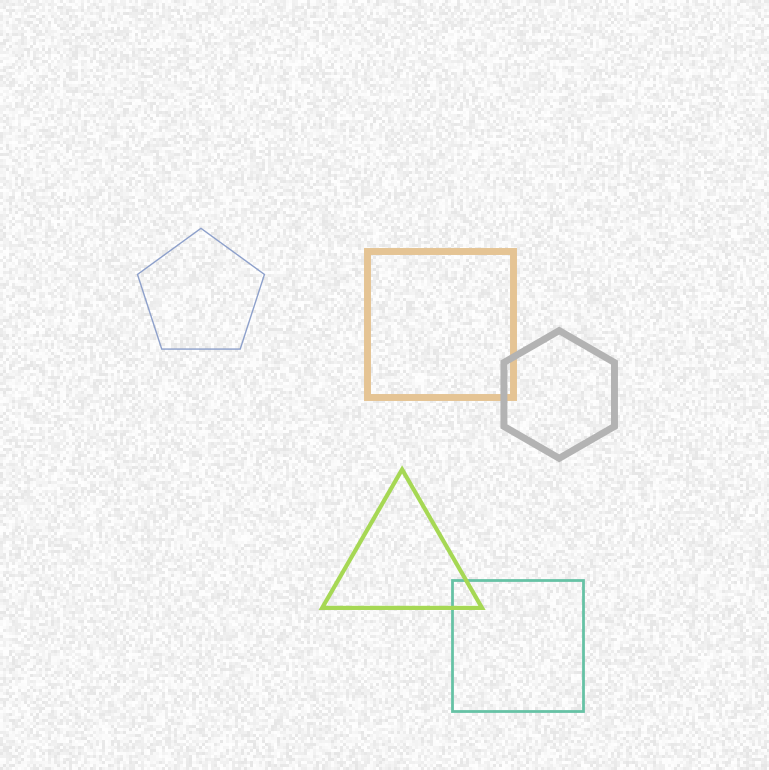[{"shape": "square", "thickness": 1, "radius": 0.43, "center": [0.672, 0.162]}, {"shape": "pentagon", "thickness": 0.5, "radius": 0.43, "center": [0.261, 0.617]}, {"shape": "triangle", "thickness": 1.5, "radius": 0.6, "center": [0.522, 0.27]}, {"shape": "square", "thickness": 2.5, "radius": 0.47, "center": [0.571, 0.579]}, {"shape": "hexagon", "thickness": 2.5, "radius": 0.41, "center": [0.726, 0.488]}]